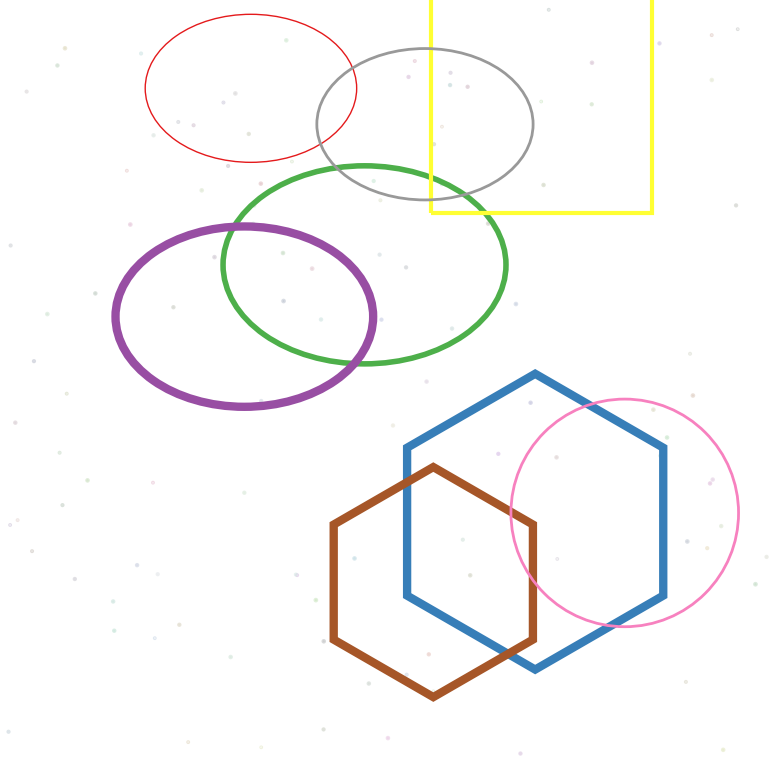[{"shape": "oval", "thickness": 0.5, "radius": 0.69, "center": [0.326, 0.885]}, {"shape": "hexagon", "thickness": 3, "radius": 0.96, "center": [0.695, 0.323]}, {"shape": "oval", "thickness": 2, "radius": 0.92, "center": [0.473, 0.656]}, {"shape": "oval", "thickness": 3, "radius": 0.84, "center": [0.317, 0.589]}, {"shape": "square", "thickness": 1.5, "radius": 0.72, "center": [0.703, 0.867]}, {"shape": "hexagon", "thickness": 3, "radius": 0.75, "center": [0.563, 0.244]}, {"shape": "circle", "thickness": 1, "radius": 0.74, "center": [0.811, 0.334]}, {"shape": "oval", "thickness": 1, "radius": 0.7, "center": [0.552, 0.839]}]